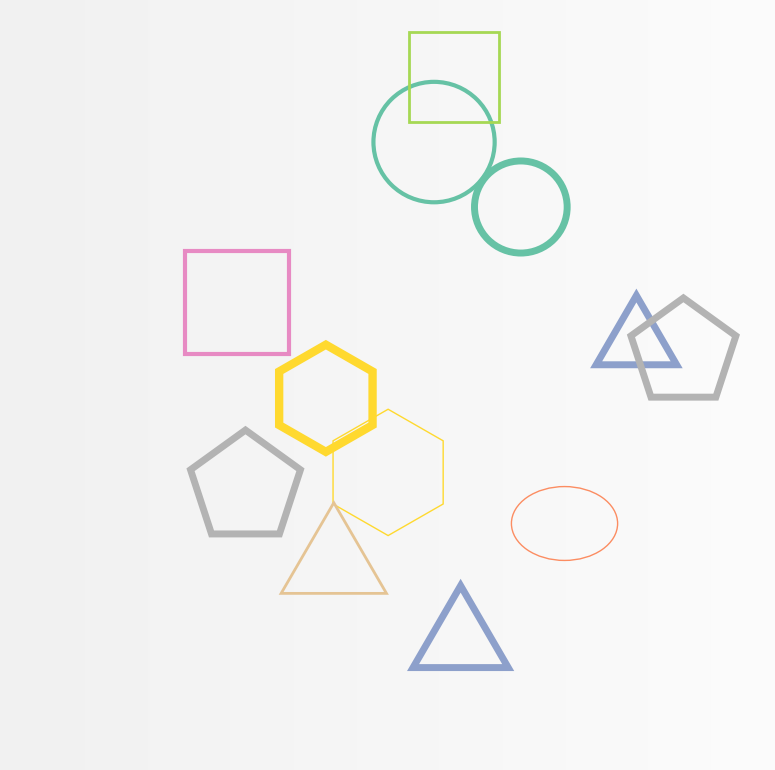[{"shape": "circle", "thickness": 2.5, "radius": 0.3, "center": [0.672, 0.731]}, {"shape": "circle", "thickness": 1.5, "radius": 0.39, "center": [0.56, 0.816]}, {"shape": "oval", "thickness": 0.5, "radius": 0.34, "center": [0.728, 0.32]}, {"shape": "triangle", "thickness": 2.5, "radius": 0.3, "center": [0.821, 0.556]}, {"shape": "triangle", "thickness": 2.5, "radius": 0.35, "center": [0.594, 0.168]}, {"shape": "square", "thickness": 1.5, "radius": 0.34, "center": [0.306, 0.607]}, {"shape": "square", "thickness": 1, "radius": 0.29, "center": [0.586, 0.9]}, {"shape": "hexagon", "thickness": 3, "radius": 0.35, "center": [0.42, 0.483]}, {"shape": "hexagon", "thickness": 0.5, "radius": 0.41, "center": [0.501, 0.386]}, {"shape": "triangle", "thickness": 1, "radius": 0.39, "center": [0.431, 0.269]}, {"shape": "pentagon", "thickness": 2.5, "radius": 0.37, "center": [0.317, 0.367]}, {"shape": "pentagon", "thickness": 2.5, "radius": 0.36, "center": [0.882, 0.542]}]